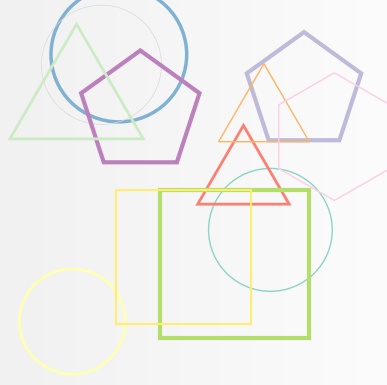[{"shape": "circle", "thickness": 1, "radius": 0.8, "center": [0.698, 0.403]}, {"shape": "circle", "thickness": 2, "radius": 0.68, "center": [0.187, 0.165]}, {"shape": "pentagon", "thickness": 3, "radius": 0.78, "center": [0.785, 0.761]}, {"shape": "triangle", "thickness": 2, "radius": 0.68, "center": [0.628, 0.538]}, {"shape": "circle", "thickness": 2.5, "radius": 0.88, "center": [0.307, 0.859]}, {"shape": "triangle", "thickness": 1, "radius": 0.68, "center": [0.681, 0.7]}, {"shape": "square", "thickness": 3, "radius": 0.96, "center": [0.605, 0.315]}, {"shape": "hexagon", "thickness": 1, "radius": 0.83, "center": [0.863, 0.645]}, {"shape": "circle", "thickness": 0.5, "radius": 0.77, "center": [0.262, 0.832]}, {"shape": "pentagon", "thickness": 3, "radius": 0.8, "center": [0.362, 0.708]}, {"shape": "triangle", "thickness": 2, "radius": 0.99, "center": [0.198, 0.739]}, {"shape": "square", "thickness": 1.5, "radius": 0.87, "center": [0.473, 0.332]}]